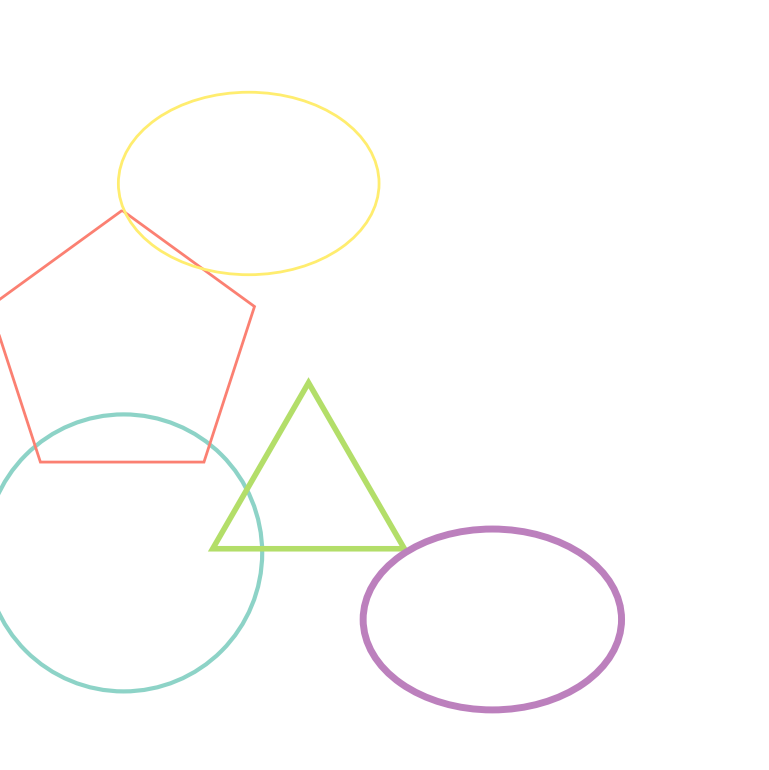[{"shape": "circle", "thickness": 1.5, "radius": 0.9, "center": [0.161, 0.282]}, {"shape": "pentagon", "thickness": 1, "radius": 0.9, "center": [0.159, 0.546]}, {"shape": "triangle", "thickness": 2, "radius": 0.72, "center": [0.401, 0.359]}, {"shape": "oval", "thickness": 2.5, "radius": 0.84, "center": [0.639, 0.195]}, {"shape": "oval", "thickness": 1, "radius": 0.85, "center": [0.323, 0.762]}]